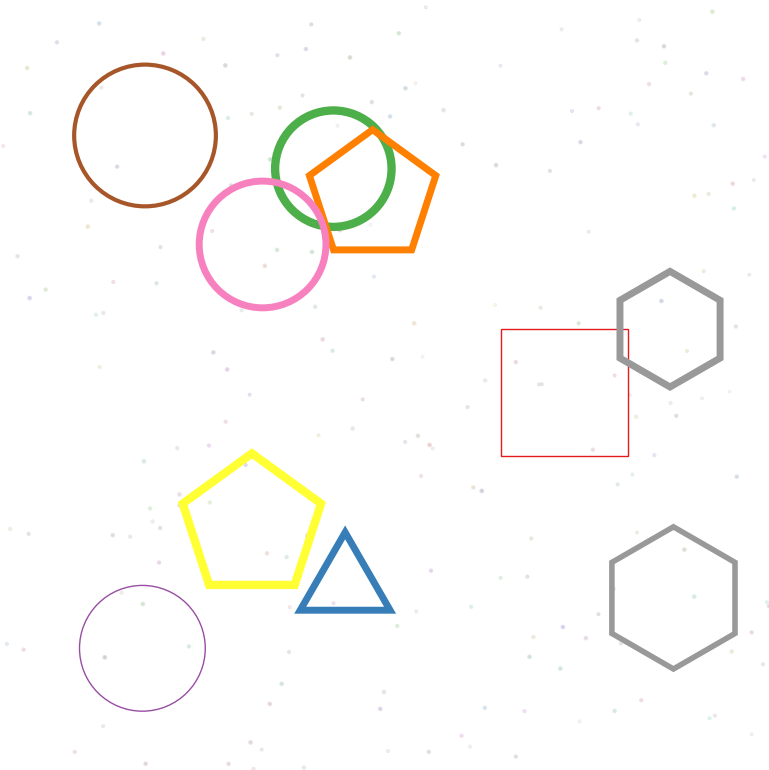[{"shape": "square", "thickness": 0.5, "radius": 0.41, "center": [0.733, 0.49]}, {"shape": "triangle", "thickness": 2.5, "radius": 0.34, "center": [0.448, 0.241]}, {"shape": "circle", "thickness": 3, "radius": 0.38, "center": [0.433, 0.781]}, {"shape": "circle", "thickness": 0.5, "radius": 0.41, "center": [0.185, 0.158]}, {"shape": "pentagon", "thickness": 2.5, "radius": 0.43, "center": [0.484, 0.745]}, {"shape": "pentagon", "thickness": 3, "radius": 0.47, "center": [0.327, 0.317]}, {"shape": "circle", "thickness": 1.5, "radius": 0.46, "center": [0.188, 0.824]}, {"shape": "circle", "thickness": 2.5, "radius": 0.41, "center": [0.341, 0.683]}, {"shape": "hexagon", "thickness": 2, "radius": 0.46, "center": [0.875, 0.223]}, {"shape": "hexagon", "thickness": 2.5, "radius": 0.38, "center": [0.87, 0.572]}]